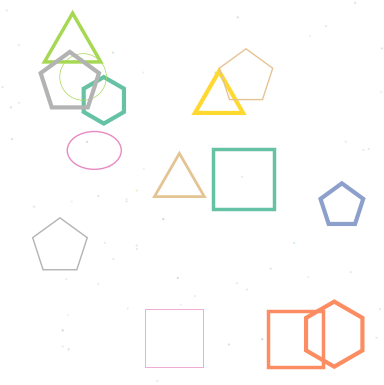[{"shape": "hexagon", "thickness": 3, "radius": 0.3, "center": [0.27, 0.739]}, {"shape": "square", "thickness": 2.5, "radius": 0.39, "center": [0.632, 0.535]}, {"shape": "hexagon", "thickness": 3, "radius": 0.42, "center": [0.868, 0.132]}, {"shape": "square", "thickness": 2.5, "radius": 0.36, "center": [0.767, 0.119]}, {"shape": "pentagon", "thickness": 3, "radius": 0.29, "center": [0.888, 0.465]}, {"shape": "oval", "thickness": 1, "radius": 0.35, "center": [0.245, 0.609]}, {"shape": "square", "thickness": 0.5, "radius": 0.37, "center": [0.453, 0.122]}, {"shape": "triangle", "thickness": 2.5, "radius": 0.42, "center": [0.189, 0.881]}, {"shape": "circle", "thickness": 0.5, "radius": 0.3, "center": [0.216, 0.8]}, {"shape": "triangle", "thickness": 3, "radius": 0.36, "center": [0.569, 0.743]}, {"shape": "pentagon", "thickness": 1, "radius": 0.36, "center": [0.639, 0.8]}, {"shape": "triangle", "thickness": 2, "radius": 0.37, "center": [0.466, 0.527]}, {"shape": "pentagon", "thickness": 3, "radius": 0.4, "center": [0.181, 0.785]}, {"shape": "pentagon", "thickness": 1, "radius": 0.37, "center": [0.156, 0.36]}]